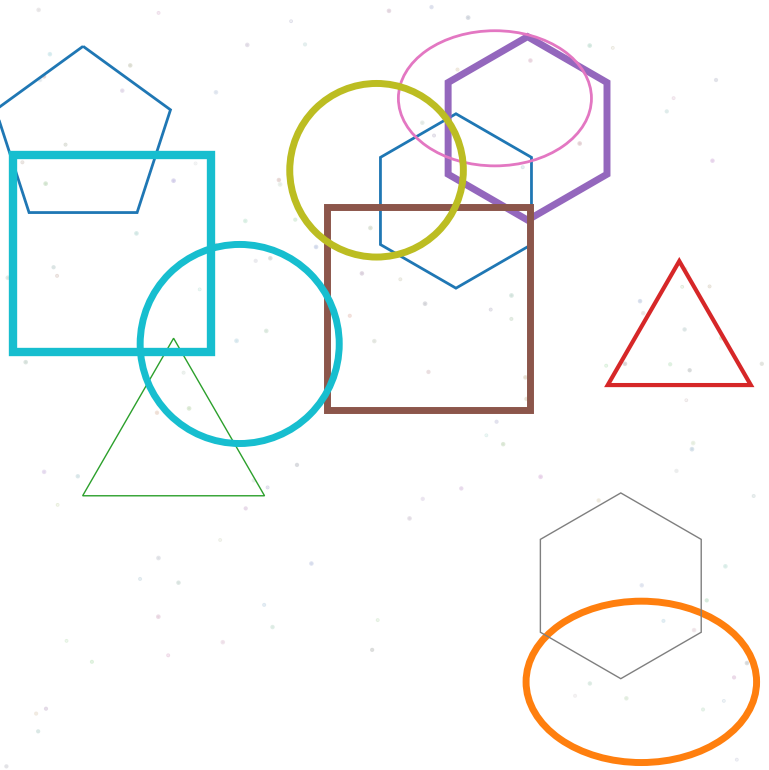[{"shape": "hexagon", "thickness": 1, "radius": 0.57, "center": [0.592, 0.739]}, {"shape": "pentagon", "thickness": 1, "radius": 0.6, "center": [0.108, 0.821]}, {"shape": "oval", "thickness": 2.5, "radius": 0.75, "center": [0.833, 0.114]}, {"shape": "triangle", "thickness": 0.5, "radius": 0.68, "center": [0.225, 0.424]}, {"shape": "triangle", "thickness": 1.5, "radius": 0.54, "center": [0.882, 0.554]}, {"shape": "hexagon", "thickness": 2.5, "radius": 0.6, "center": [0.685, 0.833]}, {"shape": "square", "thickness": 2.5, "radius": 0.66, "center": [0.557, 0.599]}, {"shape": "oval", "thickness": 1, "radius": 0.63, "center": [0.643, 0.872]}, {"shape": "hexagon", "thickness": 0.5, "radius": 0.6, "center": [0.806, 0.239]}, {"shape": "circle", "thickness": 2.5, "radius": 0.56, "center": [0.489, 0.779]}, {"shape": "square", "thickness": 3, "radius": 0.64, "center": [0.145, 0.671]}, {"shape": "circle", "thickness": 2.5, "radius": 0.65, "center": [0.311, 0.553]}]